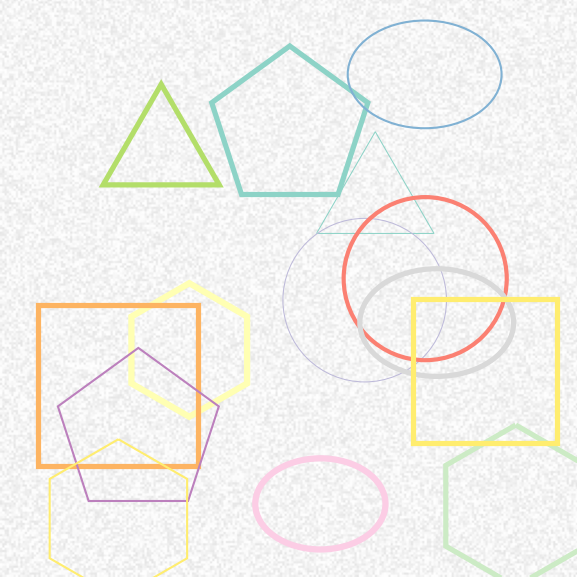[{"shape": "pentagon", "thickness": 2.5, "radius": 0.71, "center": [0.502, 0.777]}, {"shape": "triangle", "thickness": 0.5, "radius": 0.59, "center": [0.65, 0.654]}, {"shape": "hexagon", "thickness": 3, "radius": 0.58, "center": [0.328, 0.393]}, {"shape": "circle", "thickness": 0.5, "radius": 0.71, "center": [0.632, 0.479]}, {"shape": "circle", "thickness": 2, "radius": 0.71, "center": [0.736, 0.517]}, {"shape": "oval", "thickness": 1, "radius": 0.67, "center": [0.735, 0.87]}, {"shape": "square", "thickness": 2.5, "radius": 0.7, "center": [0.204, 0.332]}, {"shape": "triangle", "thickness": 2.5, "radius": 0.58, "center": [0.279, 0.737]}, {"shape": "oval", "thickness": 3, "radius": 0.56, "center": [0.555, 0.127]}, {"shape": "oval", "thickness": 2.5, "radius": 0.67, "center": [0.756, 0.441]}, {"shape": "pentagon", "thickness": 1, "radius": 0.73, "center": [0.24, 0.25]}, {"shape": "hexagon", "thickness": 2.5, "radius": 0.7, "center": [0.893, 0.123]}, {"shape": "square", "thickness": 2.5, "radius": 0.62, "center": [0.84, 0.356]}, {"shape": "hexagon", "thickness": 1, "radius": 0.69, "center": [0.205, 0.101]}]